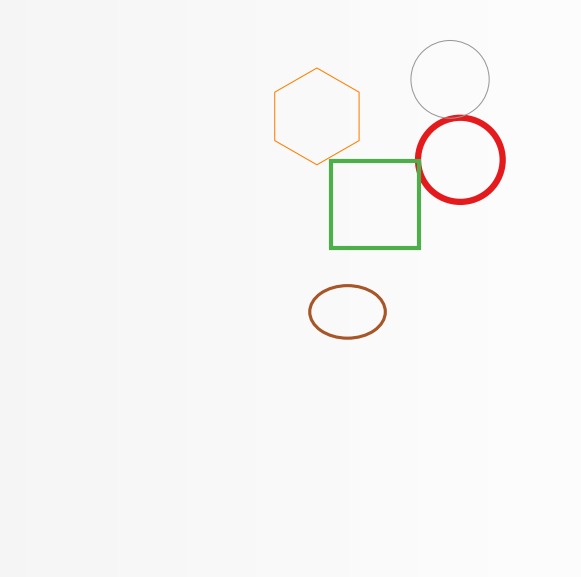[{"shape": "circle", "thickness": 3, "radius": 0.36, "center": [0.792, 0.722]}, {"shape": "square", "thickness": 2, "radius": 0.38, "center": [0.645, 0.645]}, {"shape": "hexagon", "thickness": 0.5, "radius": 0.42, "center": [0.545, 0.798]}, {"shape": "oval", "thickness": 1.5, "radius": 0.33, "center": [0.598, 0.459]}, {"shape": "circle", "thickness": 0.5, "radius": 0.34, "center": [0.774, 0.862]}]